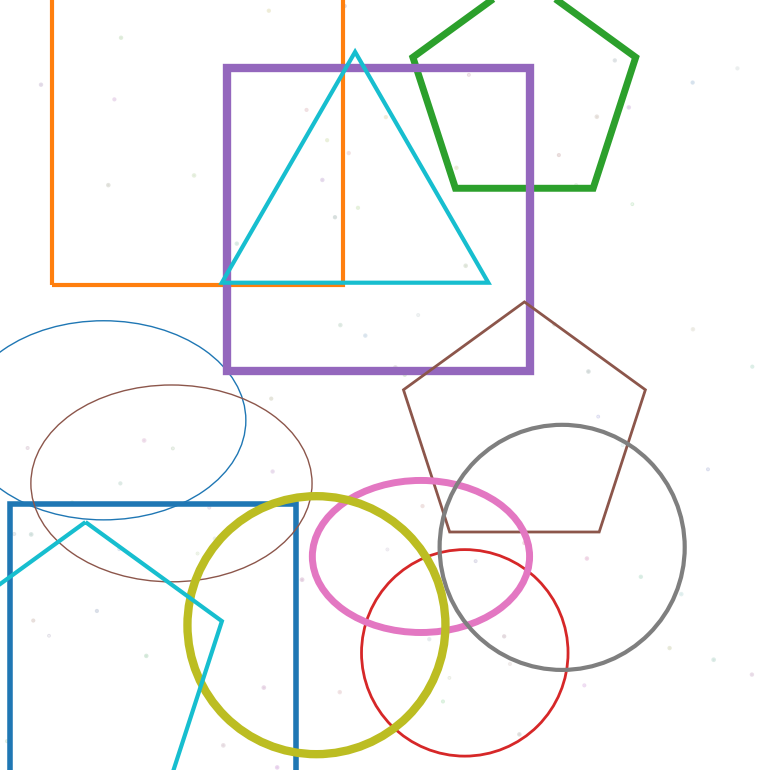[{"shape": "square", "thickness": 2, "radius": 0.93, "center": [0.199, 0.16]}, {"shape": "oval", "thickness": 0.5, "radius": 0.92, "center": [0.135, 0.454]}, {"shape": "square", "thickness": 1.5, "radius": 0.94, "center": [0.256, 0.819]}, {"shape": "pentagon", "thickness": 2.5, "radius": 0.76, "center": [0.681, 0.879]}, {"shape": "circle", "thickness": 1, "radius": 0.67, "center": [0.604, 0.152]}, {"shape": "square", "thickness": 3, "radius": 0.98, "center": [0.491, 0.714]}, {"shape": "pentagon", "thickness": 1, "radius": 0.83, "center": [0.681, 0.443]}, {"shape": "oval", "thickness": 0.5, "radius": 0.91, "center": [0.223, 0.372]}, {"shape": "oval", "thickness": 2.5, "radius": 0.71, "center": [0.547, 0.277]}, {"shape": "circle", "thickness": 1.5, "radius": 0.8, "center": [0.73, 0.289]}, {"shape": "circle", "thickness": 3, "radius": 0.84, "center": [0.411, 0.188]}, {"shape": "triangle", "thickness": 1.5, "radius": 1.0, "center": [0.461, 0.733]}, {"shape": "pentagon", "thickness": 1.5, "radius": 0.93, "center": [0.111, 0.136]}]